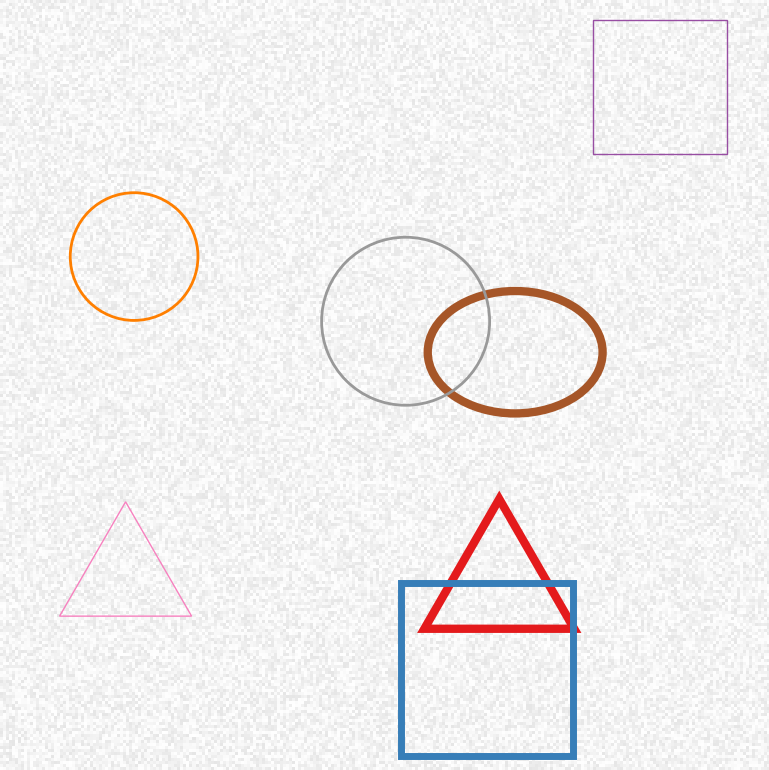[{"shape": "triangle", "thickness": 3, "radius": 0.56, "center": [0.648, 0.24]}, {"shape": "square", "thickness": 2.5, "radius": 0.56, "center": [0.632, 0.131]}, {"shape": "square", "thickness": 0.5, "radius": 0.44, "center": [0.858, 0.887]}, {"shape": "circle", "thickness": 1, "radius": 0.41, "center": [0.174, 0.667]}, {"shape": "oval", "thickness": 3, "radius": 0.57, "center": [0.669, 0.543]}, {"shape": "triangle", "thickness": 0.5, "radius": 0.49, "center": [0.163, 0.249]}, {"shape": "circle", "thickness": 1, "radius": 0.55, "center": [0.527, 0.583]}]